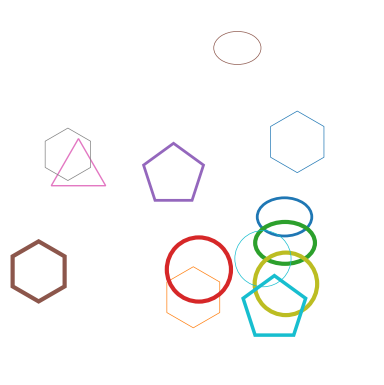[{"shape": "oval", "thickness": 2, "radius": 0.35, "center": [0.739, 0.437]}, {"shape": "hexagon", "thickness": 0.5, "radius": 0.4, "center": [0.772, 0.632]}, {"shape": "hexagon", "thickness": 0.5, "radius": 0.4, "center": [0.502, 0.228]}, {"shape": "oval", "thickness": 3, "radius": 0.39, "center": [0.74, 0.369]}, {"shape": "circle", "thickness": 3, "radius": 0.42, "center": [0.517, 0.3]}, {"shape": "pentagon", "thickness": 2, "radius": 0.41, "center": [0.451, 0.546]}, {"shape": "oval", "thickness": 0.5, "radius": 0.31, "center": [0.617, 0.875]}, {"shape": "hexagon", "thickness": 3, "radius": 0.39, "center": [0.1, 0.295]}, {"shape": "triangle", "thickness": 1, "radius": 0.41, "center": [0.204, 0.558]}, {"shape": "hexagon", "thickness": 0.5, "radius": 0.34, "center": [0.176, 0.599]}, {"shape": "circle", "thickness": 3, "radius": 0.41, "center": [0.743, 0.263]}, {"shape": "circle", "thickness": 0.5, "radius": 0.37, "center": [0.683, 0.328]}, {"shape": "pentagon", "thickness": 2.5, "radius": 0.43, "center": [0.713, 0.199]}]